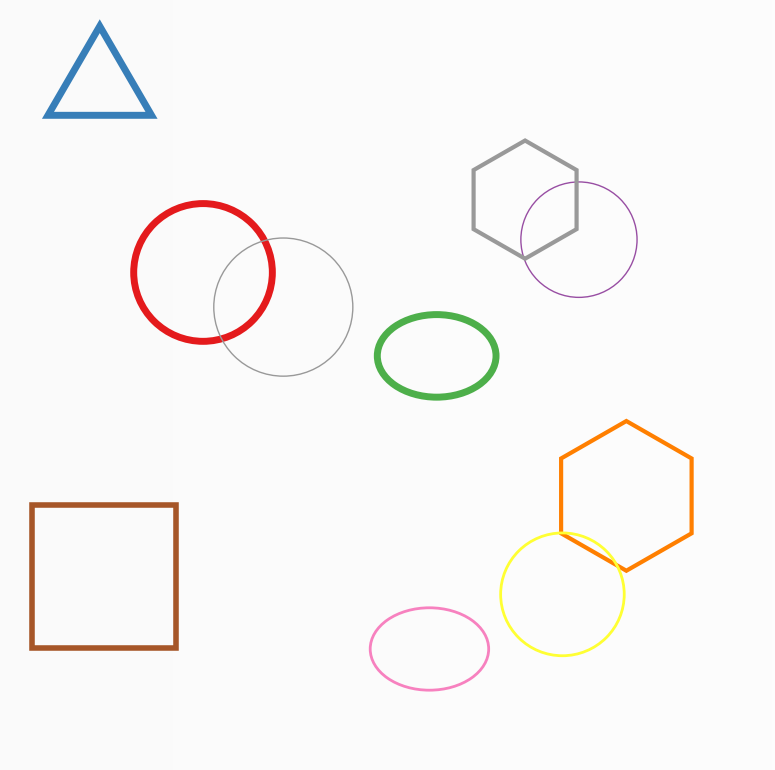[{"shape": "circle", "thickness": 2.5, "radius": 0.45, "center": [0.262, 0.646]}, {"shape": "triangle", "thickness": 2.5, "radius": 0.39, "center": [0.129, 0.889]}, {"shape": "oval", "thickness": 2.5, "radius": 0.38, "center": [0.563, 0.538]}, {"shape": "circle", "thickness": 0.5, "radius": 0.37, "center": [0.747, 0.689]}, {"shape": "hexagon", "thickness": 1.5, "radius": 0.49, "center": [0.808, 0.356]}, {"shape": "circle", "thickness": 1, "radius": 0.4, "center": [0.726, 0.228]}, {"shape": "square", "thickness": 2, "radius": 0.47, "center": [0.134, 0.252]}, {"shape": "oval", "thickness": 1, "radius": 0.38, "center": [0.554, 0.157]}, {"shape": "hexagon", "thickness": 1.5, "radius": 0.38, "center": [0.678, 0.741]}, {"shape": "circle", "thickness": 0.5, "radius": 0.45, "center": [0.366, 0.601]}]